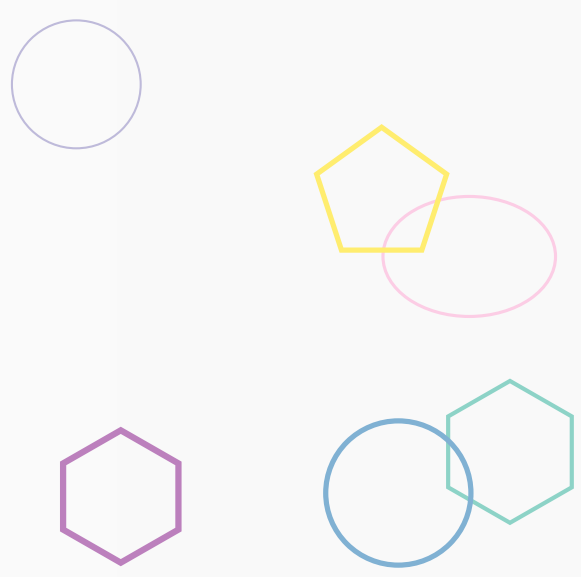[{"shape": "hexagon", "thickness": 2, "radius": 0.61, "center": [0.877, 0.217]}, {"shape": "circle", "thickness": 1, "radius": 0.55, "center": [0.131, 0.853]}, {"shape": "circle", "thickness": 2.5, "radius": 0.62, "center": [0.685, 0.145]}, {"shape": "oval", "thickness": 1.5, "radius": 0.74, "center": [0.807, 0.555]}, {"shape": "hexagon", "thickness": 3, "radius": 0.57, "center": [0.208, 0.139]}, {"shape": "pentagon", "thickness": 2.5, "radius": 0.59, "center": [0.657, 0.661]}]